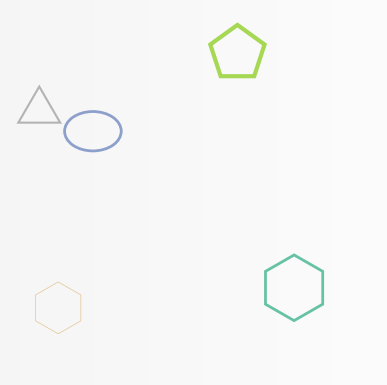[{"shape": "hexagon", "thickness": 2, "radius": 0.43, "center": [0.759, 0.253]}, {"shape": "oval", "thickness": 2, "radius": 0.37, "center": [0.24, 0.659]}, {"shape": "pentagon", "thickness": 3, "radius": 0.37, "center": [0.613, 0.862]}, {"shape": "hexagon", "thickness": 0.5, "radius": 0.34, "center": [0.15, 0.2]}, {"shape": "triangle", "thickness": 1.5, "radius": 0.31, "center": [0.101, 0.713]}]